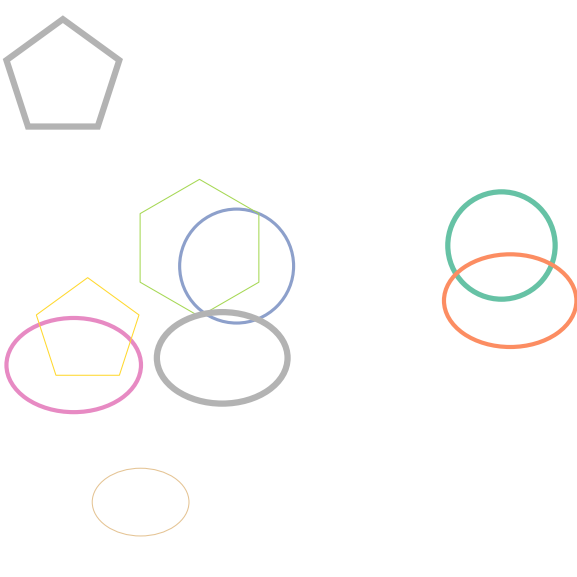[{"shape": "circle", "thickness": 2.5, "radius": 0.46, "center": [0.868, 0.574]}, {"shape": "oval", "thickness": 2, "radius": 0.57, "center": [0.883, 0.479]}, {"shape": "circle", "thickness": 1.5, "radius": 0.49, "center": [0.41, 0.538]}, {"shape": "oval", "thickness": 2, "radius": 0.58, "center": [0.128, 0.367]}, {"shape": "hexagon", "thickness": 0.5, "radius": 0.59, "center": [0.345, 0.57]}, {"shape": "pentagon", "thickness": 0.5, "radius": 0.47, "center": [0.152, 0.425]}, {"shape": "oval", "thickness": 0.5, "radius": 0.42, "center": [0.243, 0.13]}, {"shape": "pentagon", "thickness": 3, "radius": 0.51, "center": [0.109, 0.863]}, {"shape": "oval", "thickness": 3, "radius": 0.57, "center": [0.385, 0.379]}]